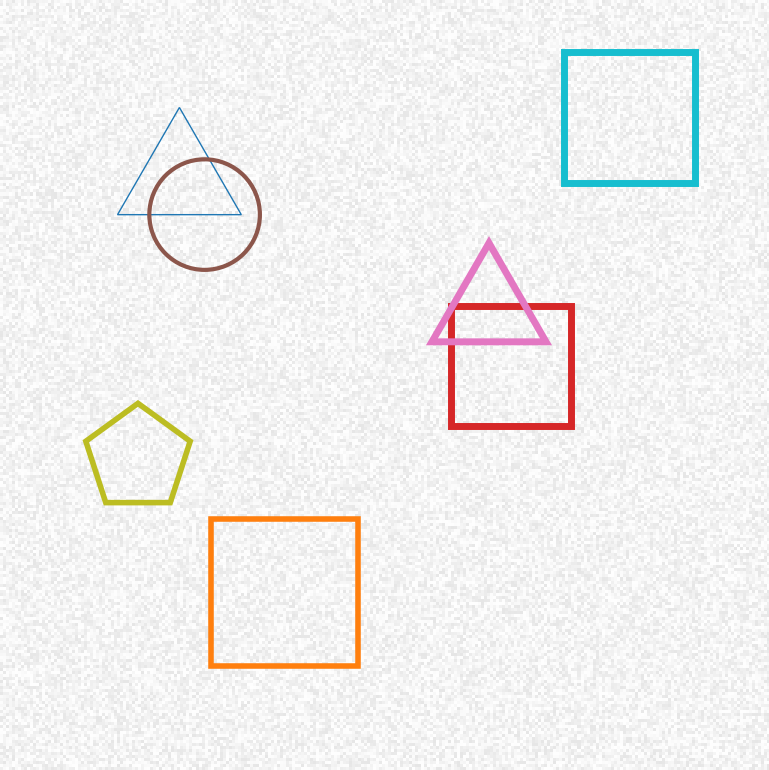[{"shape": "triangle", "thickness": 0.5, "radius": 0.46, "center": [0.233, 0.768]}, {"shape": "square", "thickness": 2, "radius": 0.48, "center": [0.37, 0.231]}, {"shape": "square", "thickness": 2.5, "radius": 0.39, "center": [0.664, 0.524]}, {"shape": "circle", "thickness": 1.5, "radius": 0.36, "center": [0.266, 0.721]}, {"shape": "triangle", "thickness": 2.5, "radius": 0.43, "center": [0.635, 0.599]}, {"shape": "pentagon", "thickness": 2, "radius": 0.36, "center": [0.179, 0.405]}, {"shape": "square", "thickness": 2.5, "radius": 0.43, "center": [0.818, 0.848]}]